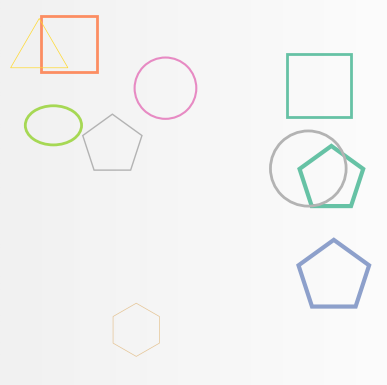[{"shape": "square", "thickness": 2, "radius": 0.41, "center": [0.824, 0.778]}, {"shape": "pentagon", "thickness": 3, "radius": 0.43, "center": [0.855, 0.535]}, {"shape": "square", "thickness": 2, "radius": 0.36, "center": [0.178, 0.886]}, {"shape": "pentagon", "thickness": 3, "radius": 0.48, "center": [0.861, 0.281]}, {"shape": "circle", "thickness": 1.5, "radius": 0.4, "center": [0.427, 0.771]}, {"shape": "oval", "thickness": 2, "radius": 0.36, "center": [0.138, 0.674]}, {"shape": "triangle", "thickness": 0.5, "radius": 0.43, "center": [0.101, 0.867]}, {"shape": "hexagon", "thickness": 0.5, "radius": 0.35, "center": [0.352, 0.143]}, {"shape": "pentagon", "thickness": 1, "radius": 0.4, "center": [0.29, 0.623]}, {"shape": "circle", "thickness": 2, "radius": 0.49, "center": [0.796, 0.562]}]